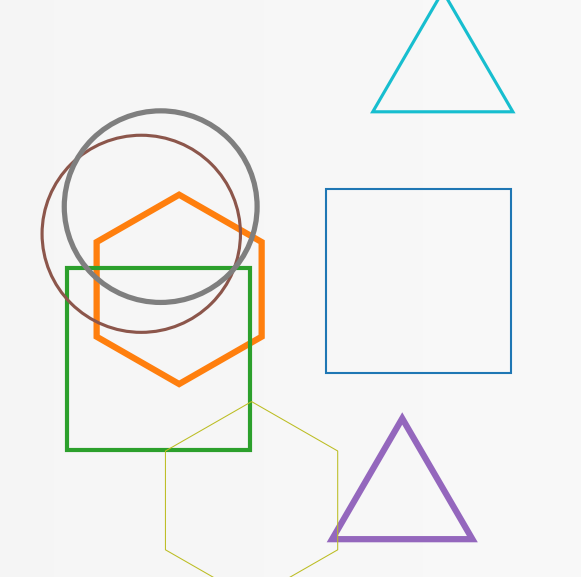[{"shape": "square", "thickness": 1, "radius": 0.8, "center": [0.721, 0.512]}, {"shape": "hexagon", "thickness": 3, "radius": 0.82, "center": [0.308, 0.498]}, {"shape": "square", "thickness": 2, "radius": 0.79, "center": [0.273, 0.378]}, {"shape": "triangle", "thickness": 3, "radius": 0.7, "center": [0.692, 0.135]}, {"shape": "circle", "thickness": 1.5, "radius": 0.85, "center": [0.243, 0.594]}, {"shape": "circle", "thickness": 2.5, "radius": 0.83, "center": [0.276, 0.641]}, {"shape": "hexagon", "thickness": 0.5, "radius": 0.86, "center": [0.433, 0.133]}, {"shape": "triangle", "thickness": 1.5, "radius": 0.7, "center": [0.762, 0.875]}]